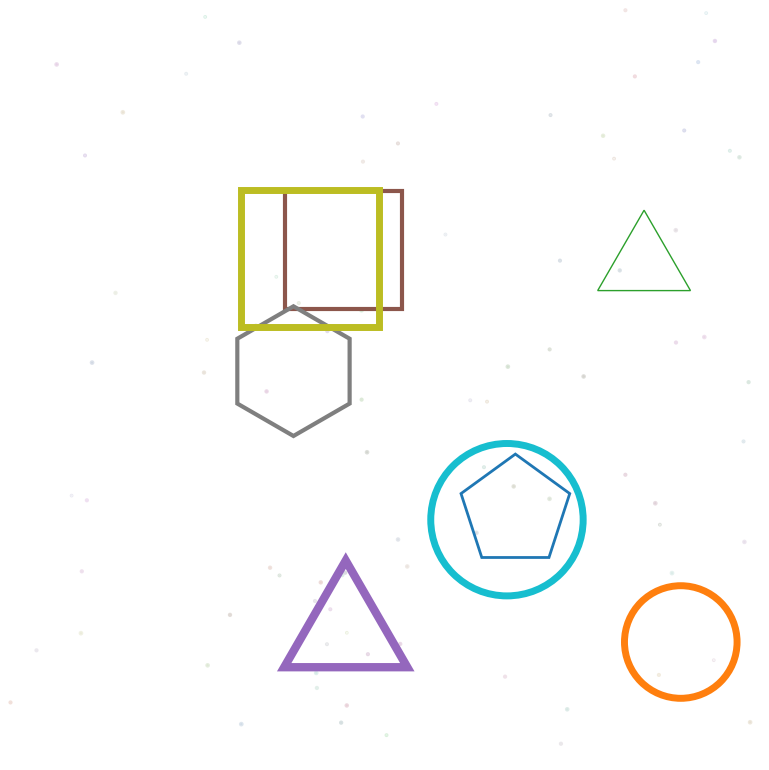[{"shape": "pentagon", "thickness": 1, "radius": 0.37, "center": [0.669, 0.336]}, {"shape": "circle", "thickness": 2.5, "radius": 0.37, "center": [0.884, 0.166]}, {"shape": "triangle", "thickness": 0.5, "radius": 0.35, "center": [0.836, 0.657]}, {"shape": "triangle", "thickness": 3, "radius": 0.46, "center": [0.449, 0.18]}, {"shape": "square", "thickness": 1.5, "radius": 0.38, "center": [0.446, 0.676]}, {"shape": "hexagon", "thickness": 1.5, "radius": 0.42, "center": [0.381, 0.518]}, {"shape": "square", "thickness": 2.5, "radius": 0.45, "center": [0.403, 0.664]}, {"shape": "circle", "thickness": 2.5, "radius": 0.49, "center": [0.658, 0.325]}]